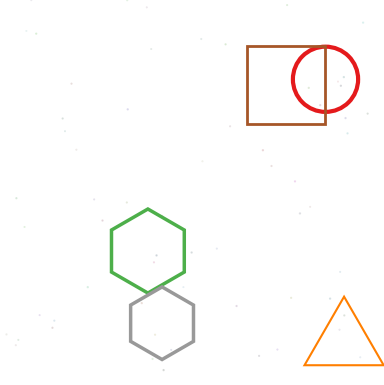[{"shape": "circle", "thickness": 3, "radius": 0.42, "center": [0.845, 0.794]}, {"shape": "hexagon", "thickness": 2.5, "radius": 0.55, "center": [0.384, 0.348]}, {"shape": "triangle", "thickness": 1.5, "radius": 0.59, "center": [0.894, 0.111]}, {"shape": "square", "thickness": 2, "radius": 0.51, "center": [0.743, 0.779]}, {"shape": "hexagon", "thickness": 2.5, "radius": 0.47, "center": [0.421, 0.16]}]